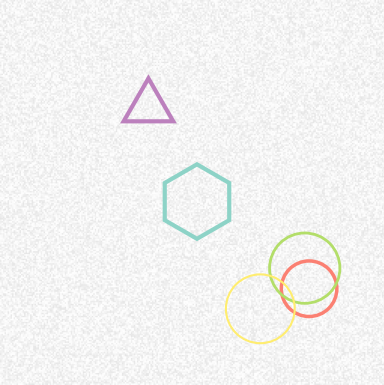[{"shape": "hexagon", "thickness": 3, "radius": 0.48, "center": [0.512, 0.476]}, {"shape": "circle", "thickness": 2.5, "radius": 0.36, "center": [0.803, 0.25]}, {"shape": "circle", "thickness": 2, "radius": 0.46, "center": [0.791, 0.303]}, {"shape": "triangle", "thickness": 3, "radius": 0.37, "center": [0.386, 0.722]}, {"shape": "circle", "thickness": 1.5, "radius": 0.45, "center": [0.676, 0.198]}]